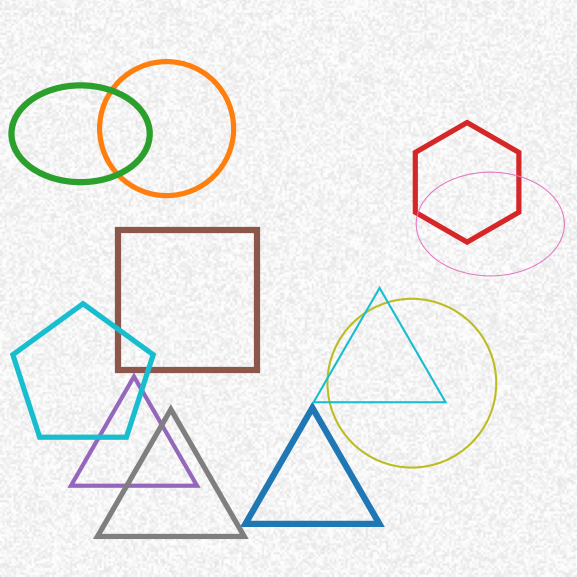[{"shape": "triangle", "thickness": 3, "radius": 0.67, "center": [0.541, 0.159]}, {"shape": "circle", "thickness": 2.5, "radius": 0.58, "center": [0.289, 0.776]}, {"shape": "oval", "thickness": 3, "radius": 0.6, "center": [0.14, 0.768]}, {"shape": "hexagon", "thickness": 2.5, "radius": 0.52, "center": [0.809, 0.683]}, {"shape": "triangle", "thickness": 2, "radius": 0.63, "center": [0.232, 0.221]}, {"shape": "square", "thickness": 3, "radius": 0.6, "center": [0.325, 0.48]}, {"shape": "oval", "thickness": 0.5, "radius": 0.64, "center": [0.849, 0.611]}, {"shape": "triangle", "thickness": 2.5, "radius": 0.73, "center": [0.296, 0.144]}, {"shape": "circle", "thickness": 1, "radius": 0.73, "center": [0.713, 0.336]}, {"shape": "pentagon", "thickness": 2.5, "radius": 0.64, "center": [0.144, 0.345]}, {"shape": "triangle", "thickness": 1, "radius": 0.66, "center": [0.657, 0.369]}]